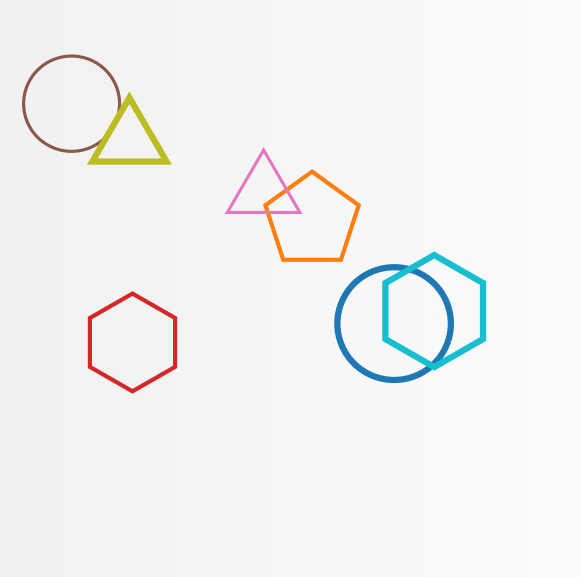[{"shape": "circle", "thickness": 3, "radius": 0.49, "center": [0.678, 0.439]}, {"shape": "pentagon", "thickness": 2, "radius": 0.42, "center": [0.537, 0.618]}, {"shape": "hexagon", "thickness": 2, "radius": 0.42, "center": [0.228, 0.406]}, {"shape": "circle", "thickness": 1.5, "radius": 0.41, "center": [0.123, 0.82]}, {"shape": "triangle", "thickness": 1.5, "radius": 0.36, "center": [0.454, 0.667]}, {"shape": "triangle", "thickness": 3, "radius": 0.37, "center": [0.223, 0.756]}, {"shape": "hexagon", "thickness": 3, "radius": 0.49, "center": [0.747, 0.461]}]